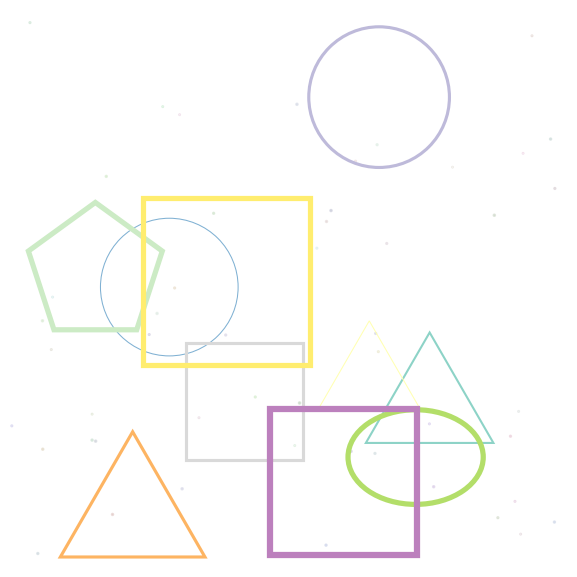[{"shape": "triangle", "thickness": 1, "radius": 0.64, "center": [0.744, 0.296]}, {"shape": "triangle", "thickness": 0.5, "radius": 0.5, "center": [0.639, 0.343]}, {"shape": "circle", "thickness": 1.5, "radius": 0.61, "center": [0.656, 0.831]}, {"shape": "circle", "thickness": 0.5, "radius": 0.6, "center": [0.293, 0.502]}, {"shape": "triangle", "thickness": 1.5, "radius": 0.72, "center": [0.23, 0.107]}, {"shape": "oval", "thickness": 2.5, "radius": 0.59, "center": [0.72, 0.208]}, {"shape": "square", "thickness": 1.5, "radius": 0.51, "center": [0.423, 0.305]}, {"shape": "square", "thickness": 3, "radius": 0.63, "center": [0.595, 0.164]}, {"shape": "pentagon", "thickness": 2.5, "radius": 0.61, "center": [0.165, 0.527]}, {"shape": "square", "thickness": 2.5, "radius": 0.72, "center": [0.392, 0.512]}]